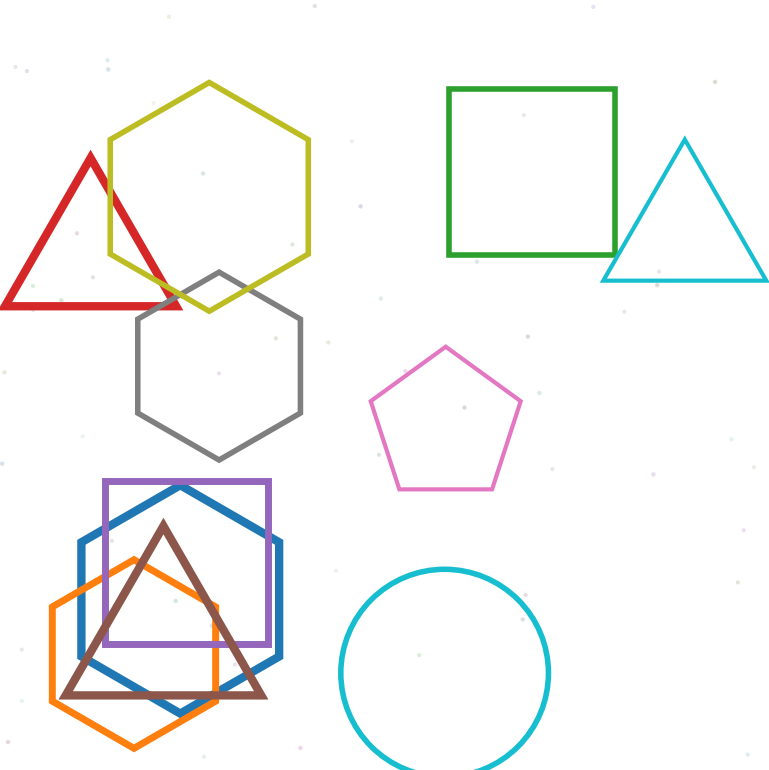[{"shape": "hexagon", "thickness": 3, "radius": 0.74, "center": [0.234, 0.222]}, {"shape": "hexagon", "thickness": 2.5, "radius": 0.61, "center": [0.174, 0.151]}, {"shape": "square", "thickness": 2, "radius": 0.54, "center": [0.691, 0.777]}, {"shape": "triangle", "thickness": 3, "radius": 0.64, "center": [0.118, 0.666]}, {"shape": "square", "thickness": 2.5, "radius": 0.53, "center": [0.242, 0.269]}, {"shape": "triangle", "thickness": 3, "radius": 0.73, "center": [0.212, 0.17]}, {"shape": "pentagon", "thickness": 1.5, "radius": 0.51, "center": [0.579, 0.447]}, {"shape": "hexagon", "thickness": 2, "radius": 0.61, "center": [0.285, 0.525]}, {"shape": "hexagon", "thickness": 2, "radius": 0.74, "center": [0.272, 0.744]}, {"shape": "triangle", "thickness": 1.5, "radius": 0.61, "center": [0.889, 0.697]}, {"shape": "circle", "thickness": 2, "radius": 0.67, "center": [0.577, 0.126]}]